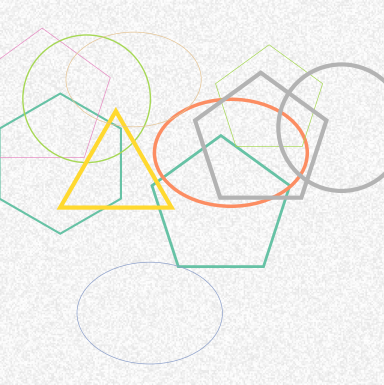[{"shape": "hexagon", "thickness": 1.5, "radius": 0.91, "center": [0.156, 0.575]}, {"shape": "pentagon", "thickness": 2, "radius": 0.94, "center": [0.574, 0.46]}, {"shape": "oval", "thickness": 2.5, "radius": 0.99, "center": [0.6, 0.603]}, {"shape": "oval", "thickness": 0.5, "radius": 0.94, "center": [0.389, 0.187]}, {"shape": "pentagon", "thickness": 0.5, "radius": 0.93, "center": [0.11, 0.741]}, {"shape": "circle", "thickness": 1, "radius": 0.83, "center": [0.225, 0.743]}, {"shape": "pentagon", "thickness": 0.5, "radius": 0.73, "center": [0.699, 0.738]}, {"shape": "triangle", "thickness": 3, "radius": 0.84, "center": [0.301, 0.544]}, {"shape": "oval", "thickness": 0.5, "radius": 0.88, "center": [0.347, 0.794]}, {"shape": "circle", "thickness": 3, "radius": 0.82, "center": [0.887, 0.668]}, {"shape": "pentagon", "thickness": 3, "radius": 0.9, "center": [0.677, 0.632]}]